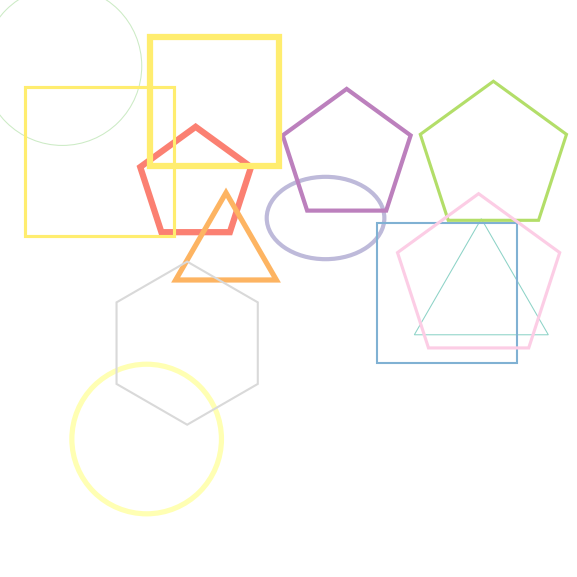[{"shape": "triangle", "thickness": 0.5, "radius": 0.67, "center": [0.833, 0.486]}, {"shape": "circle", "thickness": 2.5, "radius": 0.65, "center": [0.254, 0.239]}, {"shape": "oval", "thickness": 2, "radius": 0.51, "center": [0.564, 0.622]}, {"shape": "pentagon", "thickness": 3, "radius": 0.5, "center": [0.339, 0.679]}, {"shape": "square", "thickness": 1, "radius": 0.61, "center": [0.774, 0.491]}, {"shape": "triangle", "thickness": 2.5, "radius": 0.5, "center": [0.391, 0.565]}, {"shape": "pentagon", "thickness": 1.5, "radius": 0.67, "center": [0.854, 0.725]}, {"shape": "pentagon", "thickness": 1.5, "radius": 0.74, "center": [0.829, 0.516]}, {"shape": "hexagon", "thickness": 1, "radius": 0.71, "center": [0.324, 0.405]}, {"shape": "pentagon", "thickness": 2, "radius": 0.58, "center": [0.6, 0.729]}, {"shape": "circle", "thickness": 0.5, "radius": 0.69, "center": [0.108, 0.885]}, {"shape": "square", "thickness": 1.5, "radius": 0.65, "center": [0.173, 0.719]}, {"shape": "square", "thickness": 3, "radius": 0.56, "center": [0.371, 0.823]}]